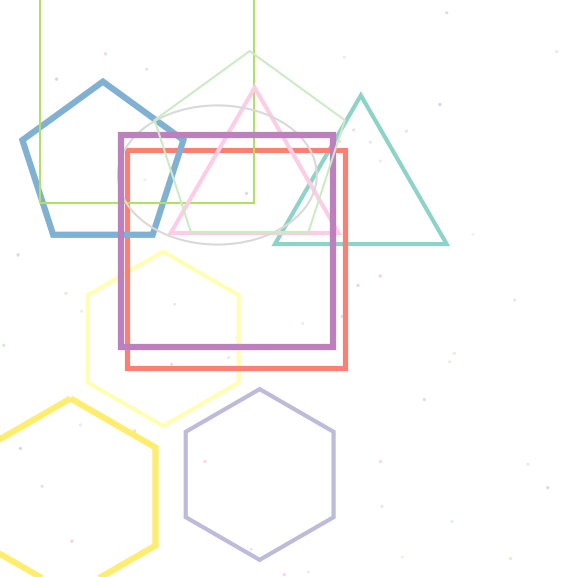[{"shape": "triangle", "thickness": 2, "radius": 0.86, "center": [0.625, 0.662]}, {"shape": "hexagon", "thickness": 2, "radius": 0.76, "center": [0.282, 0.412]}, {"shape": "hexagon", "thickness": 2, "radius": 0.74, "center": [0.45, 0.178]}, {"shape": "square", "thickness": 2.5, "radius": 0.94, "center": [0.408, 0.55]}, {"shape": "pentagon", "thickness": 3, "radius": 0.73, "center": [0.178, 0.711]}, {"shape": "square", "thickness": 1, "radius": 0.92, "center": [0.254, 0.832]}, {"shape": "triangle", "thickness": 2, "radius": 0.84, "center": [0.441, 0.68]}, {"shape": "oval", "thickness": 1, "radius": 0.86, "center": [0.376, 0.696]}, {"shape": "square", "thickness": 3, "radius": 0.92, "center": [0.393, 0.583]}, {"shape": "pentagon", "thickness": 1, "radius": 0.87, "center": [0.432, 0.737]}, {"shape": "hexagon", "thickness": 3, "radius": 0.85, "center": [0.122, 0.139]}]